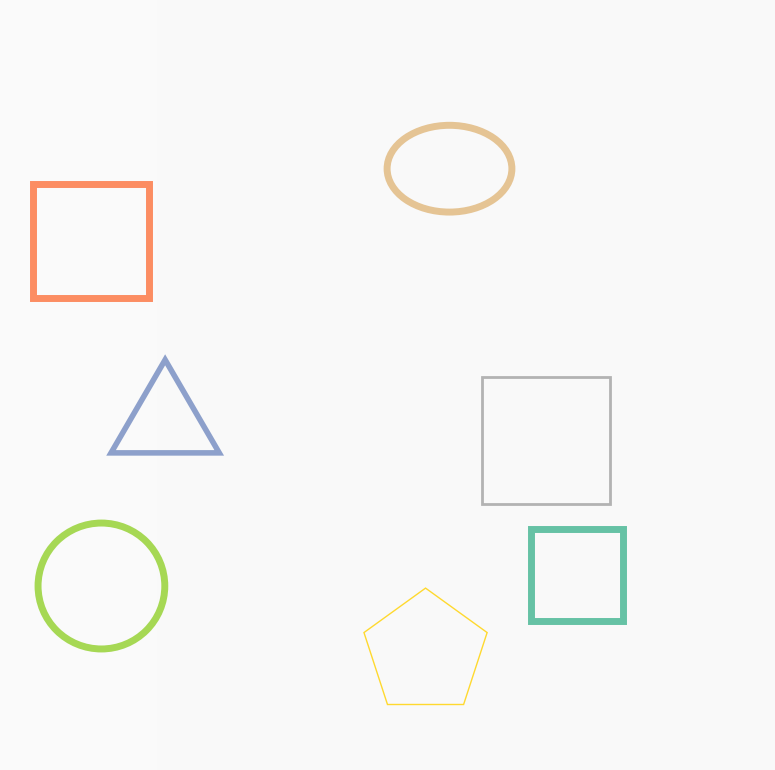[{"shape": "square", "thickness": 2.5, "radius": 0.3, "center": [0.744, 0.253]}, {"shape": "square", "thickness": 2.5, "radius": 0.37, "center": [0.117, 0.687]}, {"shape": "triangle", "thickness": 2, "radius": 0.4, "center": [0.213, 0.452]}, {"shape": "circle", "thickness": 2.5, "radius": 0.41, "center": [0.131, 0.239]}, {"shape": "pentagon", "thickness": 0.5, "radius": 0.42, "center": [0.549, 0.153]}, {"shape": "oval", "thickness": 2.5, "radius": 0.4, "center": [0.58, 0.781]}, {"shape": "square", "thickness": 1, "radius": 0.41, "center": [0.704, 0.428]}]